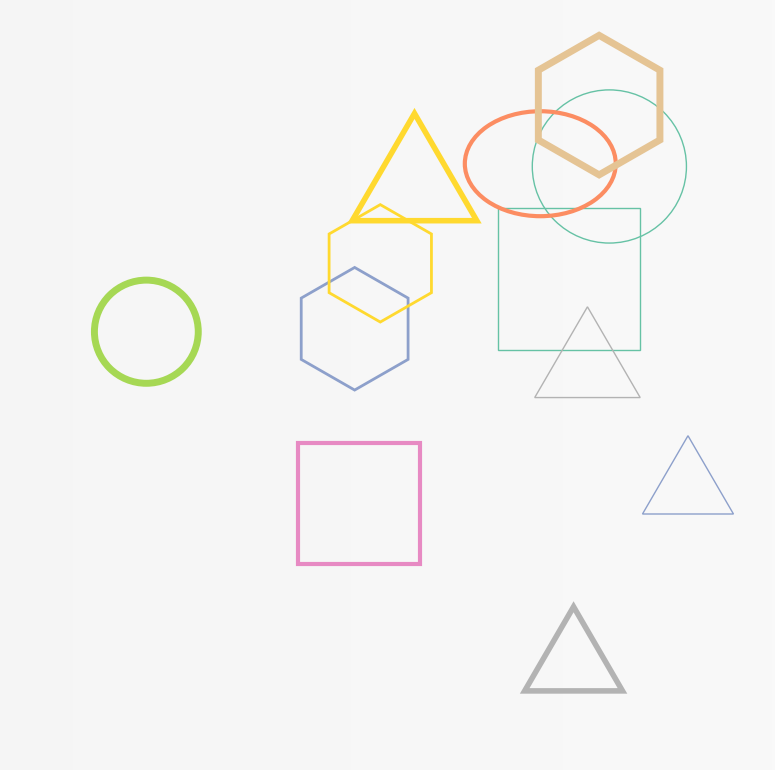[{"shape": "square", "thickness": 0.5, "radius": 0.46, "center": [0.734, 0.638]}, {"shape": "circle", "thickness": 0.5, "radius": 0.5, "center": [0.786, 0.784]}, {"shape": "oval", "thickness": 1.5, "radius": 0.49, "center": [0.697, 0.787]}, {"shape": "hexagon", "thickness": 1, "radius": 0.4, "center": [0.458, 0.573]}, {"shape": "triangle", "thickness": 0.5, "radius": 0.34, "center": [0.888, 0.366]}, {"shape": "square", "thickness": 1.5, "radius": 0.39, "center": [0.464, 0.346]}, {"shape": "circle", "thickness": 2.5, "radius": 0.33, "center": [0.189, 0.569]}, {"shape": "triangle", "thickness": 2, "radius": 0.46, "center": [0.535, 0.76]}, {"shape": "hexagon", "thickness": 1, "radius": 0.38, "center": [0.491, 0.658]}, {"shape": "hexagon", "thickness": 2.5, "radius": 0.45, "center": [0.773, 0.864]}, {"shape": "triangle", "thickness": 0.5, "radius": 0.39, "center": [0.758, 0.523]}, {"shape": "triangle", "thickness": 2, "radius": 0.36, "center": [0.74, 0.139]}]